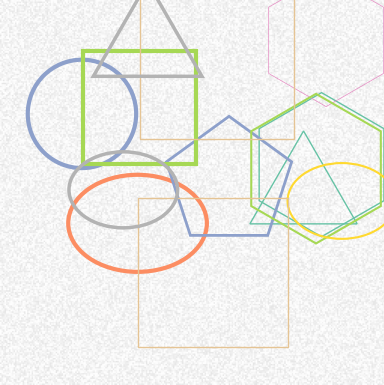[{"shape": "triangle", "thickness": 1, "radius": 0.8, "center": [0.788, 0.499]}, {"shape": "hexagon", "thickness": 1, "radius": 0.94, "center": [0.835, 0.572]}, {"shape": "oval", "thickness": 3, "radius": 0.9, "center": [0.357, 0.42]}, {"shape": "circle", "thickness": 3, "radius": 0.7, "center": [0.213, 0.704]}, {"shape": "pentagon", "thickness": 2, "radius": 0.85, "center": [0.595, 0.527]}, {"shape": "hexagon", "thickness": 0.5, "radius": 0.86, "center": [0.847, 0.895]}, {"shape": "hexagon", "thickness": 1.5, "radius": 0.97, "center": [0.821, 0.562]}, {"shape": "square", "thickness": 3, "radius": 0.73, "center": [0.363, 0.72]}, {"shape": "oval", "thickness": 1.5, "radius": 0.7, "center": [0.888, 0.478]}, {"shape": "square", "thickness": 1, "radius": 1.0, "center": [0.563, 0.838]}, {"shape": "square", "thickness": 1, "radius": 0.97, "center": [0.554, 0.292]}, {"shape": "oval", "thickness": 2.5, "radius": 0.71, "center": [0.32, 0.507]}, {"shape": "triangle", "thickness": 2.5, "radius": 0.81, "center": [0.383, 0.883]}]